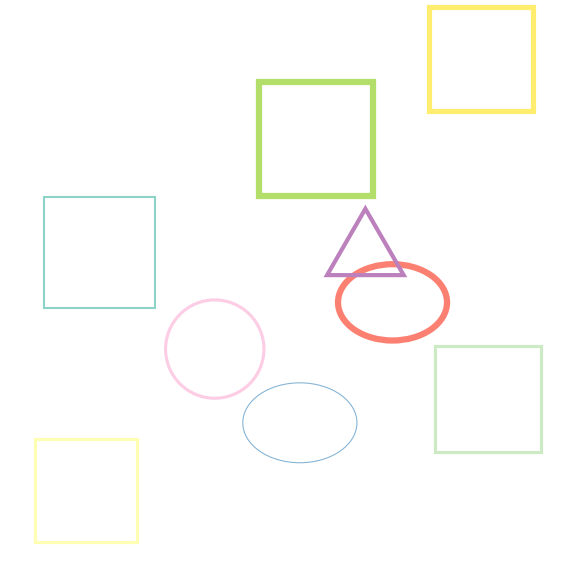[{"shape": "square", "thickness": 1, "radius": 0.48, "center": [0.173, 0.562]}, {"shape": "square", "thickness": 1.5, "radius": 0.44, "center": [0.149, 0.15]}, {"shape": "oval", "thickness": 3, "radius": 0.47, "center": [0.68, 0.476]}, {"shape": "oval", "thickness": 0.5, "radius": 0.49, "center": [0.519, 0.267]}, {"shape": "square", "thickness": 3, "radius": 0.49, "center": [0.546, 0.759]}, {"shape": "circle", "thickness": 1.5, "radius": 0.43, "center": [0.372, 0.395]}, {"shape": "triangle", "thickness": 2, "radius": 0.38, "center": [0.633, 0.561]}, {"shape": "square", "thickness": 1.5, "radius": 0.46, "center": [0.844, 0.308]}, {"shape": "square", "thickness": 2.5, "radius": 0.45, "center": [0.832, 0.897]}]